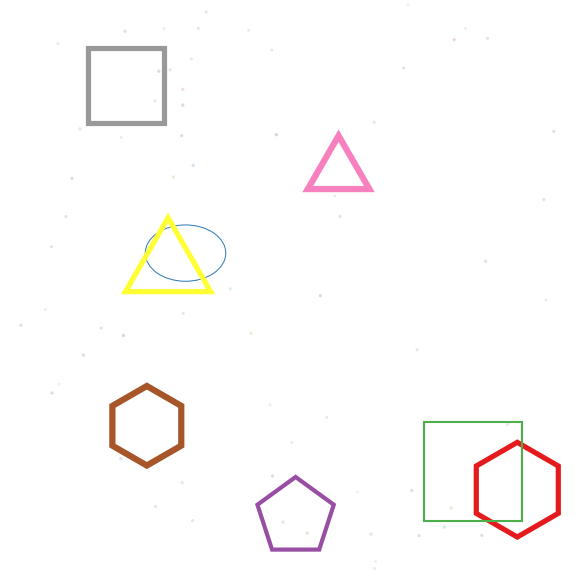[{"shape": "hexagon", "thickness": 2.5, "radius": 0.41, "center": [0.896, 0.151]}, {"shape": "oval", "thickness": 0.5, "radius": 0.35, "center": [0.321, 0.561]}, {"shape": "square", "thickness": 1, "radius": 0.43, "center": [0.819, 0.183]}, {"shape": "pentagon", "thickness": 2, "radius": 0.35, "center": [0.512, 0.104]}, {"shape": "triangle", "thickness": 2.5, "radius": 0.43, "center": [0.291, 0.537]}, {"shape": "hexagon", "thickness": 3, "radius": 0.34, "center": [0.254, 0.262]}, {"shape": "triangle", "thickness": 3, "radius": 0.31, "center": [0.586, 0.703]}, {"shape": "square", "thickness": 2.5, "radius": 0.33, "center": [0.218, 0.851]}]